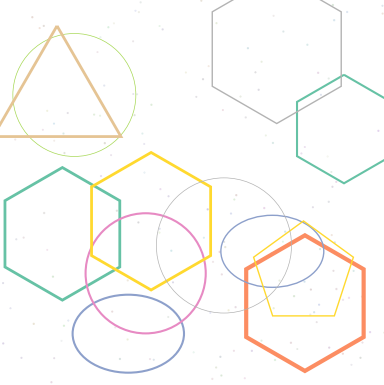[{"shape": "hexagon", "thickness": 1.5, "radius": 0.7, "center": [0.894, 0.665]}, {"shape": "hexagon", "thickness": 2, "radius": 0.86, "center": [0.162, 0.393]}, {"shape": "hexagon", "thickness": 3, "radius": 0.88, "center": [0.792, 0.213]}, {"shape": "oval", "thickness": 1.5, "radius": 0.72, "center": [0.333, 0.133]}, {"shape": "oval", "thickness": 1, "radius": 0.67, "center": [0.707, 0.347]}, {"shape": "circle", "thickness": 1.5, "radius": 0.78, "center": [0.378, 0.29]}, {"shape": "circle", "thickness": 0.5, "radius": 0.8, "center": [0.193, 0.753]}, {"shape": "hexagon", "thickness": 2, "radius": 0.89, "center": [0.392, 0.425]}, {"shape": "pentagon", "thickness": 1, "radius": 0.68, "center": [0.788, 0.29]}, {"shape": "triangle", "thickness": 2, "radius": 0.96, "center": [0.148, 0.741]}, {"shape": "circle", "thickness": 0.5, "radius": 0.88, "center": [0.582, 0.362]}, {"shape": "hexagon", "thickness": 1, "radius": 0.97, "center": [0.719, 0.873]}]